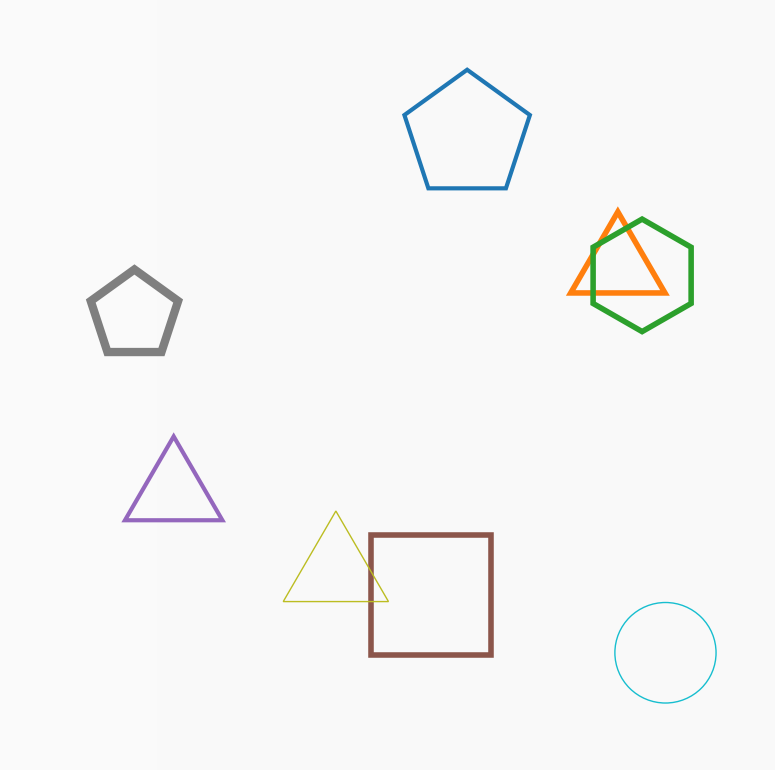[{"shape": "pentagon", "thickness": 1.5, "radius": 0.43, "center": [0.603, 0.824]}, {"shape": "triangle", "thickness": 2, "radius": 0.35, "center": [0.797, 0.655]}, {"shape": "hexagon", "thickness": 2, "radius": 0.37, "center": [0.829, 0.642]}, {"shape": "triangle", "thickness": 1.5, "radius": 0.36, "center": [0.224, 0.361]}, {"shape": "square", "thickness": 2, "radius": 0.39, "center": [0.556, 0.227]}, {"shape": "pentagon", "thickness": 3, "radius": 0.3, "center": [0.173, 0.591]}, {"shape": "triangle", "thickness": 0.5, "radius": 0.39, "center": [0.433, 0.258]}, {"shape": "circle", "thickness": 0.5, "radius": 0.33, "center": [0.859, 0.152]}]